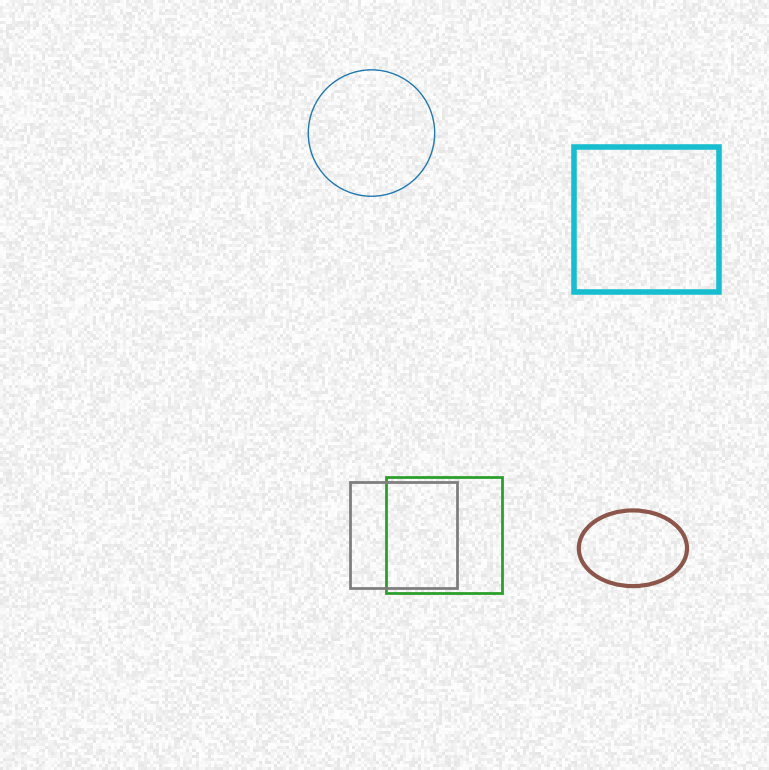[{"shape": "circle", "thickness": 0.5, "radius": 0.41, "center": [0.482, 0.827]}, {"shape": "square", "thickness": 1, "radius": 0.38, "center": [0.577, 0.305]}, {"shape": "oval", "thickness": 1.5, "radius": 0.35, "center": [0.822, 0.288]}, {"shape": "square", "thickness": 1, "radius": 0.35, "center": [0.524, 0.305]}, {"shape": "square", "thickness": 2, "radius": 0.47, "center": [0.84, 0.715]}]